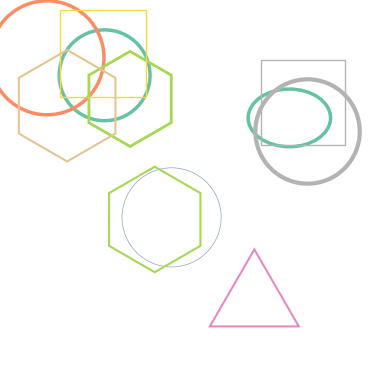[{"shape": "circle", "thickness": 2.5, "radius": 0.59, "center": [0.272, 0.804]}, {"shape": "oval", "thickness": 2.5, "radius": 0.53, "center": [0.752, 0.694]}, {"shape": "circle", "thickness": 2.5, "radius": 0.74, "center": [0.122, 0.85]}, {"shape": "circle", "thickness": 0.5, "radius": 0.64, "center": [0.446, 0.435]}, {"shape": "triangle", "thickness": 1.5, "radius": 0.67, "center": [0.661, 0.219]}, {"shape": "hexagon", "thickness": 1.5, "radius": 0.68, "center": [0.402, 0.43]}, {"shape": "hexagon", "thickness": 2, "radius": 0.62, "center": [0.338, 0.743]}, {"shape": "square", "thickness": 1, "radius": 0.56, "center": [0.268, 0.861]}, {"shape": "hexagon", "thickness": 1.5, "radius": 0.72, "center": [0.174, 0.725]}, {"shape": "circle", "thickness": 3, "radius": 0.68, "center": [0.799, 0.658]}, {"shape": "square", "thickness": 1, "radius": 0.55, "center": [0.787, 0.734]}]